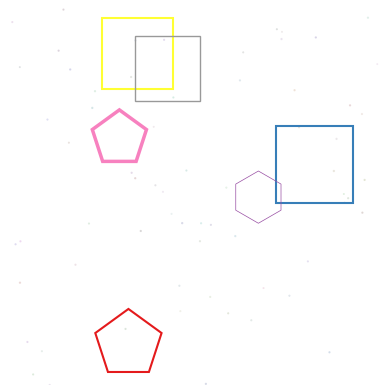[{"shape": "pentagon", "thickness": 1.5, "radius": 0.45, "center": [0.334, 0.107]}, {"shape": "square", "thickness": 1.5, "radius": 0.5, "center": [0.817, 0.573]}, {"shape": "hexagon", "thickness": 0.5, "radius": 0.34, "center": [0.671, 0.488]}, {"shape": "square", "thickness": 1.5, "radius": 0.46, "center": [0.358, 0.86]}, {"shape": "pentagon", "thickness": 2.5, "radius": 0.37, "center": [0.31, 0.641]}, {"shape": "square", "thickness": 1, "radius": 0.42, "center": [0.435, 0.821]}]